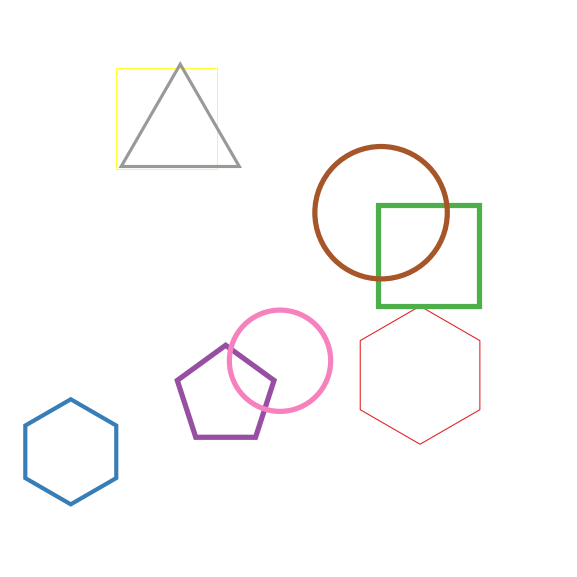[{"shape": "hexagon", "thickness": 0.5, "radius": 0.6, "center": [0.727, 0.35]}, {"shape": "hexagon", "thickness": 2, "radius": 0.45, "center": [0.123, 0.217]}, {"shape": "square", "thickness": 2.5, "radius": 0.44, "center": [0.742, 0.557]}, {"shape": "pentagon", "thickness": 2.5, "radius": 0.44, "center": [0.391, 0.313]}, {"shape": "square", "thickness": 0.5, "radius": 0.44, "center": [0.288, 0.794]}, {"shape": "circle", "thickness": 2.5, "radius": 0.57, "center": [0.66, 0.631]}, {"shape": "circle", "thickness": 2.5, "radius": 0.44, "center": [0.485, 0.374]}, {"shape": "triangle", "thickness": 1.5, "radius": 0.59, "center": [0.312, 0.77]}]